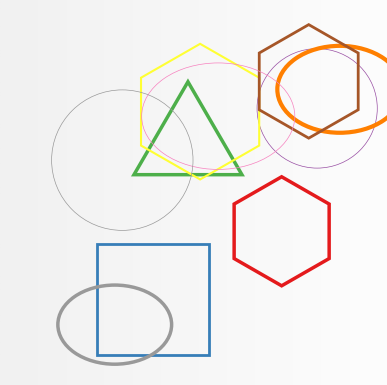[{"shape": "hexagon", "thickness": 2.5, "radius": 0.71, "center": [0.727, 0.399]}, {"shape": "square", "thickness": 2, "radius": 0.72, "center": [0.395, 0.221]}, {"shape": "triangle", "thickness": 2.5, "radius": 0.8, "center": [0.485, 0.627]}, {"shape": "circle", "thickness": 0.5, "radius": 0.78, "center": [0.818, 0.719]}, {"shape": "oval", "thickness": 3, "radius": 0.81, "center": [0.877, 0.768]}, {"shape": "hexagon", "thickness": 1.5, "radius": 0.88, "center": [0.516, 0.71]}, {"shape": "hexagon", "thickness": 2, "radius": 0.74, "center": [0.797, 0.789]}, {"shape": "oval", "thickness": 0.5, "radius": 0.99, "center": [0.563, 0.698]}, {"shape": "circle", "thickness": 0.5, "radius": 0.91, "center": [0.316, 0.584]}, {"shape": "oval", "thickness": 2.5, "radius": 0.73, "center": [0.296, 0.157]}]